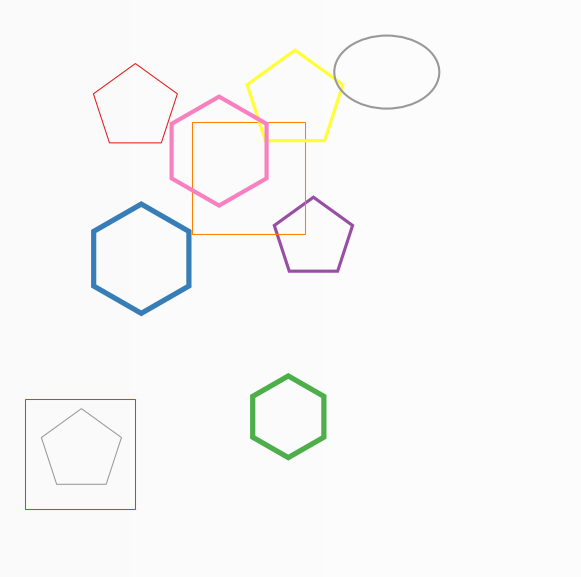[{"shape": "pentagon", "thickness": 0.5, "radius": 0.38, "center": [0.233, 0.813]}, {"shape": "hexagon", "thickness": 2.5, "radius": 0.47, "center": [0.243, 0.551]}, {"shape": "hexagon", "thickness": 2.5, "radius": 0.35, "center": [0.496, 0.277]}, {"shape": "pentagon", "thickness": 1.5, "radius": 0.35, "center": [0.539, 0.587]}, {"shape": "square", "thickness": 0.5, "radius": 0.49, "center": [0.428, 0.691]}, {"shape": "pentagon", "thickness": 1.5, "radius": 0.43, "center": [0.508, 0.826]}, {"shape": "square", "thickness": 0.5, "radius": 0.47, "center": [0.138, 0.213]}, {"shape": "hexagon", "thickness": 2, "radius": 0.47, "center": [0.377, 0.737]}, {"shape": "oval", "thickness": 1, "radius": 0.45, "center": [0.665, 0.874]}, {"shape": "pentagon", "thickness": 0.5, "radius": 0.36, "center": [0.14, 0.219]}]